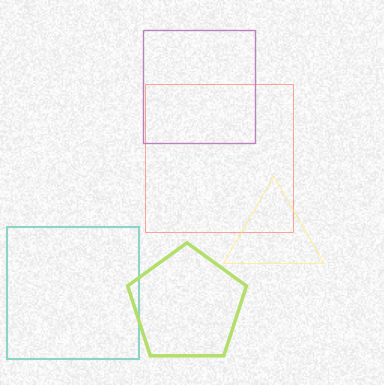[{"shape": "square", "thickness": 1.5, "radius": 0.86, "center": [0.19, 0.24]}, {"shape": "square", "thickness": 0.5, "radius": 0.96, "center": [0.569, 0.589]}, {"shape": "pentagon", "thickness": 2.5, "radius": 0.81, "center": [0.486, 0.207]}, {"shape": "square", "thickness": 1, "radius": 0.73, "center": [0.517, 0.775]}, {"shape": "triangle", "thickness": 0.5, "radius": 0.76, "center": [0.711, 0.391]}]